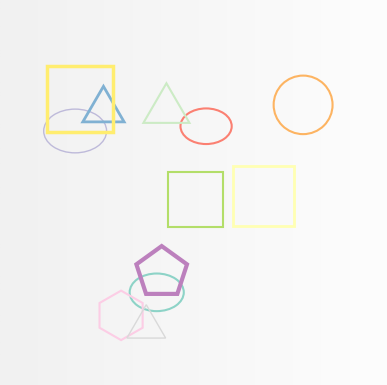[{"shape": "oval", "thickness": 1.5, "radius": 0.35, "center": [0.404, 0.241]}, {"shape": "square", "thickness": 2, "radius": 0.39, "center": [0.68, 0.492]}, {"shape": "oval", "thickness": 1, "radius": 0.41, "center": [0.194, 0.66]}, {"shape": "oval", "thickness": 1.5, "radius": 0.33, "center": [0.532, 0.672]}, {"shape": "triangle", "thickness": 2, "radius": 0.31, "center": [0.267, 0.714]}, {"shape": "circle", "thickness": 1.5, "radius": 0.38, "center": [0.782, 0.728]}, {"shape": "square", "thickness": 1.5, "radius": 0.36, "center": [0.504, 0.482]}, {"shape": "hexagon", "thickness": 1.5, "radius": 0.32, "center": [0.312, 0.181]}, {"shape": "triangle", "thickness": 1, "radius": 0.29, "center": [0.377, 0.151]}, {"shape": "pentagon", "thickness": 3, "radius": 0.34, "center": [0.417, 0.292]}, {"shape": "triangle", "thickness": 1.5, "radius": 0.34, "center": [0.43, 0.715]}, {"shape": "square", "thickness": 2.5, "radius": 0.43, "center": [0.207, 0.742]}]